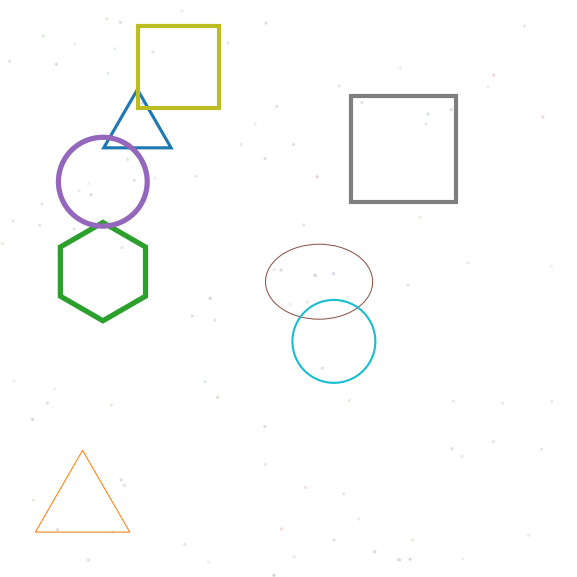[{"shape": "triangle", "thickness": 1.5, "radius": 0.34, "center": [0.238, 0.777]}, {"shape": "triangle", "thickness": 0.5, "radius": 0.47, "center": [0.143, 0.125]}, {"shape": "hexagon", "thickness": 2.5, "radius": 0.43, "center": [0.178, 0.529]}, {"shape": "circle", "thickness": 2.5, "radius": 0.38, "center": [0.178, 0.685]}, {"shape": "oval", "thickness": 0.5, "radius": 0.46, "center": [0.553, 0.511]}, {"shape": "square", "thickness": 2, "radius": 0.46, "center": [0.699, 0.741]}, {"shape": "square", "thickness": 2, "radius": 0.35, "center": [0.309, 0.884]}, {"shape": "circle", "thickness": 1, "radius": 0.36, "center": [0.578, 0.408]}]